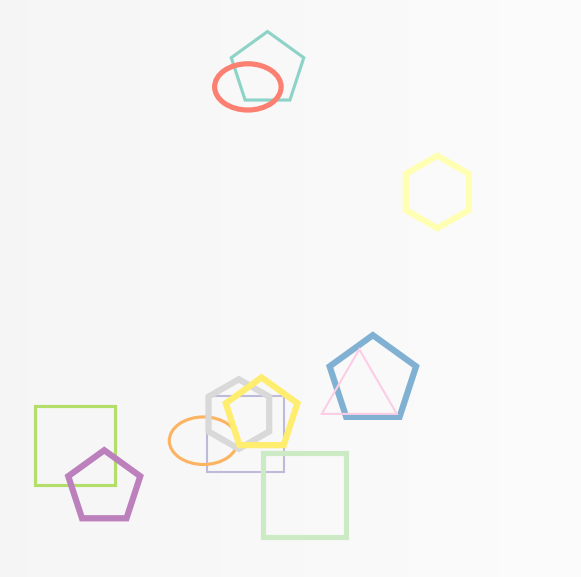[{"shape": "pentagon", "thickness": 1.5, "radius": 0.33, "center": [0.46, 0.879]}, {"shape": "hexagon", "thickness": 3, "radius": 0.31, "center": [0.752, 0.667]}, {"shape": "square", "thickness": 1, "radius": 0.33, "center": [0.422, 0.247]}, {"shape": "oval", "thickness": 2.5, "radius": 0.29, "center": [0.426, 0.849]}, {"shape": "pentagon", "thickness": 3, "radius": 0.39, "center": [0.641, 0.341]}, {"shape": "oval", "thickness": 1.5, "radius": 0.29, "center": [0.35, 0.236]}, {"shape": "square", "thickness": 1.5, "radius": 0.34, "center": [0.128, 0.228]}, {"shape": "triangle", "thickness": 1, "radius": 0.37, "center": [0.618, 0.32]}, {"shape": "hexagon", "thickness": 3, "radius": 0.3, "center": [0.411, 0.282]}, {"shape": "pentagon", "thickness": 3, "radius": 0.33, "center": [0.179, 0.154]}, {"shape": "square", "thickness": 2.5, "radius": 0.36, "center": [0.524, 0.142]}, {"shape": "pentagon", "thickness": 3, "radius": 0.32, "center": [0.45, 0.281]}]